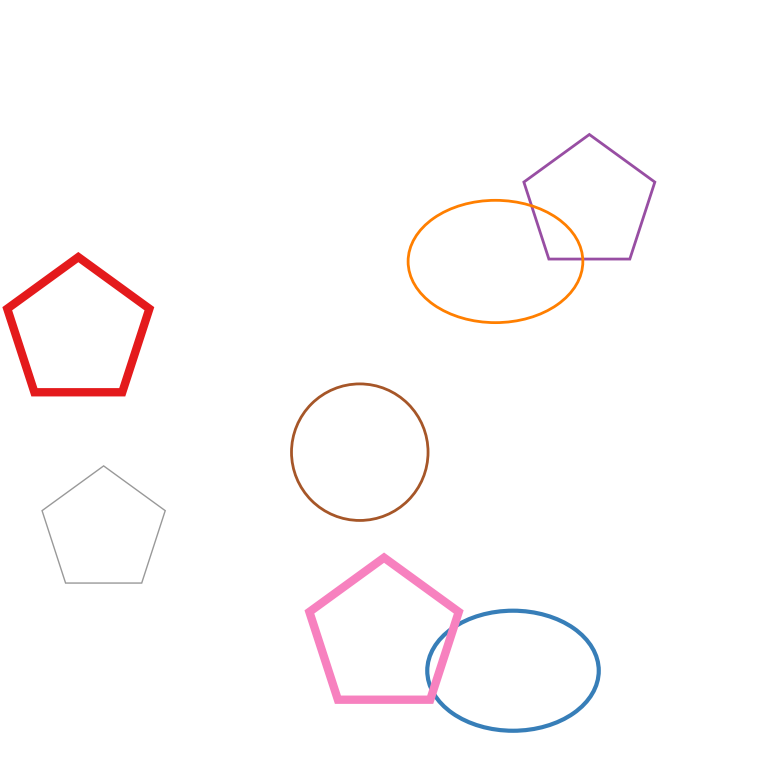[{"shape": "pentagon", "thickness": 3, "radius": 0.49, "center": [0.102, 0.569]}, {"shape": "oval", "thickness": 1.5, "radius": 0.56, "center": [0.666, 0.129]}, {"shape": "pentagon", "thickness": 1, "radius": 0.45, "center": [0.765, 0.736]}, {"shape": "oval", "thickness": 1, "radius": 0.57, "center": [0.643, 0.66]}, {"shape": "circle", "thickness": 1, "radius": 0.44, "center": [0.467, 0.413]}, {"shape": "pentagon", "thickness": 3, "radius": 0.51, "center": [0.499, 0.174]}, {"shape": "pentagon", "thickness": 0.5, "radius": 0.42, "center": [0.135, 0.311]}]